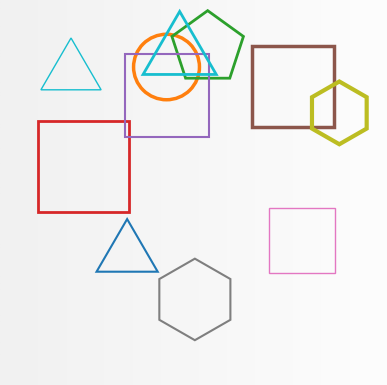[{"shape": "triangle", "thickness": 1.5, "radius": 0.46, "center": [0.328, 0.34]}, {"shape": "circle", "thickness": 2.5, "radius": 0.43, "center": [0.43, 0.826]}, {"shape": "pentagon", "thickness": 2, "radius": 0.48, "center": [0.536, 0.875]}, {"shape": "square", "thickness": 2, "radius": 0.59, "center": [0.215, 0.568]}, {"shape": "square", "thickness": 1.5, "radius": 0.54, "center": [0.431, 0.753]}, {"shape": "square", "thickness": 2.5, "radius": 0.52, "center": [0.756, 0.776]}, {"shape": "square", "thickness": 1, "radius": 0.43, "center": [0.779, 0.375]}, {"shape": "hexagon", "thickness": 1.5, "radius": 0.53, "center": [0.503, 0.222]}, {"shape": "hexagon", "thickness": 3, "radius": 0.41, "center": [0.876, 0.707]}, {"shape": "triangle", "thickness": 2, "radius": 0.55, "center": [0.464, 0.861]}, {"shape": "triangle", "thickness": 1, "radius": 0.45, "center": [0.183, 0.812]}]